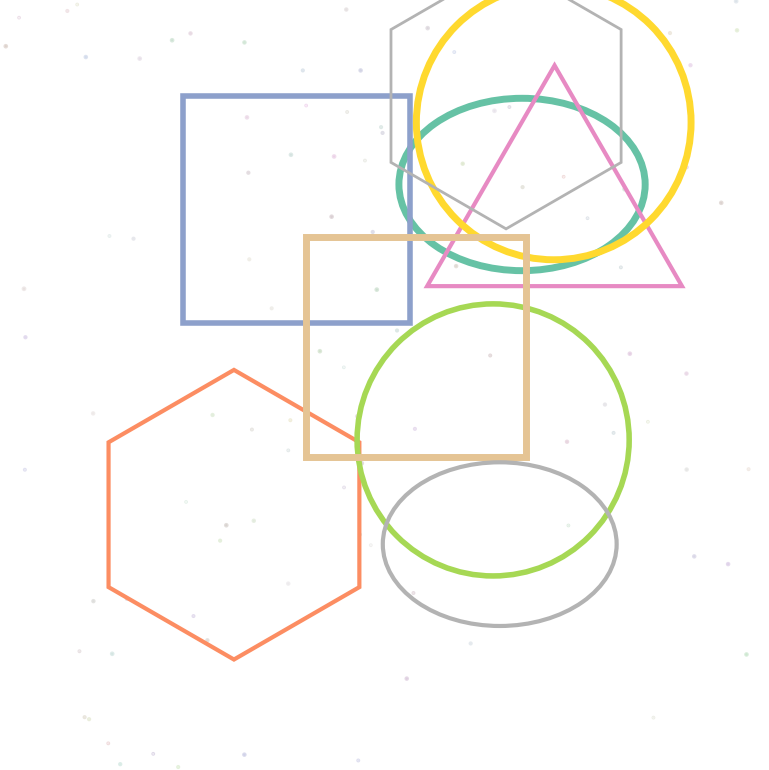[{"shape": "oval", "thickness": 2.5, "radius": 0.8, "center": [0.678, 0.76]}, {"shape": "hexagon", "thickness": 1.5, "radius": 0.94, "center": [0.304, 0.332]}, {"shape": "square", "thickness": 2, "radius": 0.74, "center": [0.385, 0.728]}, {"shape": "triangle", "thickness": 1.5, "radius": 0.96, "center": [0.72, 0.724]}, {"shape": "circle", "thickness": 2, "radius": 0.88, "center": [0.64, 0.429]}, {"shape": "circle", "thickness": 2.5, "radius": 0.89, "center": [0.719, 0.841]}, {"shape": "square", "thickness": 2.5, "radius": 0.71, "center": [0.541, 0.55]}, {"shape": "oval", "thickness": 1.5, "radius": 0.76, "center": [0.649, 0.293]}, {"shape": "hexagon", "thickness": 1, "radius": 0.86, "center": [0.657, 0.875]}]